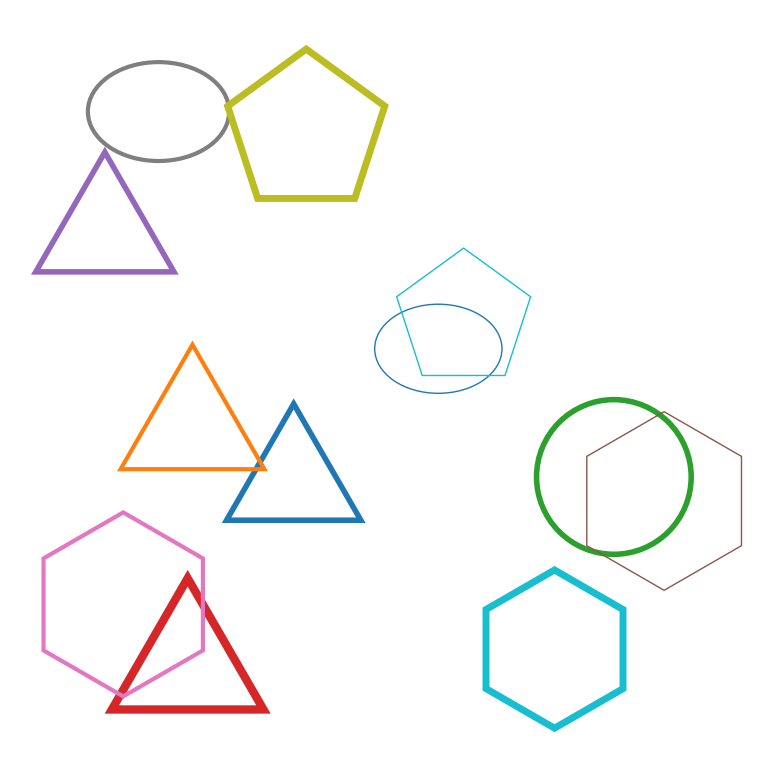[{"shape": "oval", "thickness": 0.5, "radius": 0.41, "center": [0.569, 0.547]}, {"shape": "triangle", "thickness": 2, "radius": 0.5, "center": [0.381, 0.375]}, {"shape": "triangle", "thickness": 1.5, "radius": 0.54, "center": [0.25, 0.445]}, {"shape": "circle", "thickness": 2, "radius": 0.5, "center": [0.797, 0.381]}, {"shape": "triangle", "thickness": 3, "radius": 0.57, "center": [0.244, 0.135]}, {"shape": "triangle", "thickness": 2, "radius": 0.52, "center": [0.136, 0.699]}, {"shape": "hexagon", "thickness": 0.5, "radius": 0.58, "center": [0.862, 0.349]}, {"shape": "hexagon", "thickness": 1.5, "radius": 0.6, "center": [0.16, 0.215]}, {"shape": "oval", "thickness": 1.5, "radius": 0.46, "center": [0.206, 0.855]}, {"shape": "pentagon", "thickness": 2.5, "radius": 0.54, "center": [0.398, 0.829]}, {"shape": "pentagon", "thickness": 0.5, "radius": 0.46, "center": [0.602, 0.586]}, {"shape": "hexagon", "thickness": 2.5, "radius": 0.51, "center": [0.72, 0.157]}]